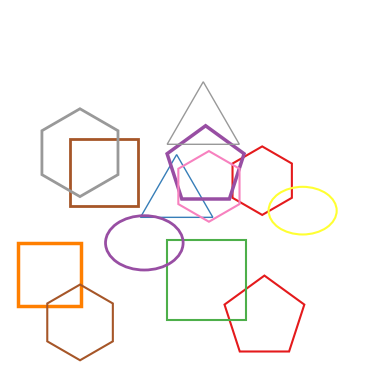[{"shape": "pentagon", "thickness": 1.5, "radius": 0.54, "center": [0.687, 0.175]}, {"shape": "hexagon", "thickness": 1.5, "radius": 0.45, "center": [0.681, 0.531]}, {"shape": "triangle", "thickness": 1, "radius": 0.54, "center": [0.459, 0.49]}, {"shape": "square", "thickness": 1.5, "radius": 0.52, "center": [0.537, 0.272]}, {"shape": "pentagon", "thickness": 2.5, "radius": 0.53, "center": [0.534, 0.568]}, {"shape": "oval", "thickness": 2, "radius": 0.5, "center": [0.375, 0.369]}, {"shape": "square", "thickness": 2.5, "radius": 0.41, "center": [0.13, 0.286]}, {"shape": "oval", "thickness": 1.5, "radius": 0.44, "center": [0.786, 0.453]}, {"shape": "square", "thickness": 2, "radius": 0.44, "center": [0.27, 0.552]}, {"shape": "hexagon", "thickness": 1.5, "radius": 0.49, "center": [0.208, 0.163]}, {"shape": "hexagon", "thickness": 1.5, "radius": 0.46, "center": [0.543, 0.516]}, {"shape": "hexagon", "thickness": 2, "radius": 0.57, "center": [0.208, 0.603]}, {"shape": "triangle", "thickness": 1, "radius": 0.54, "center": [0.528, 0.679]}]